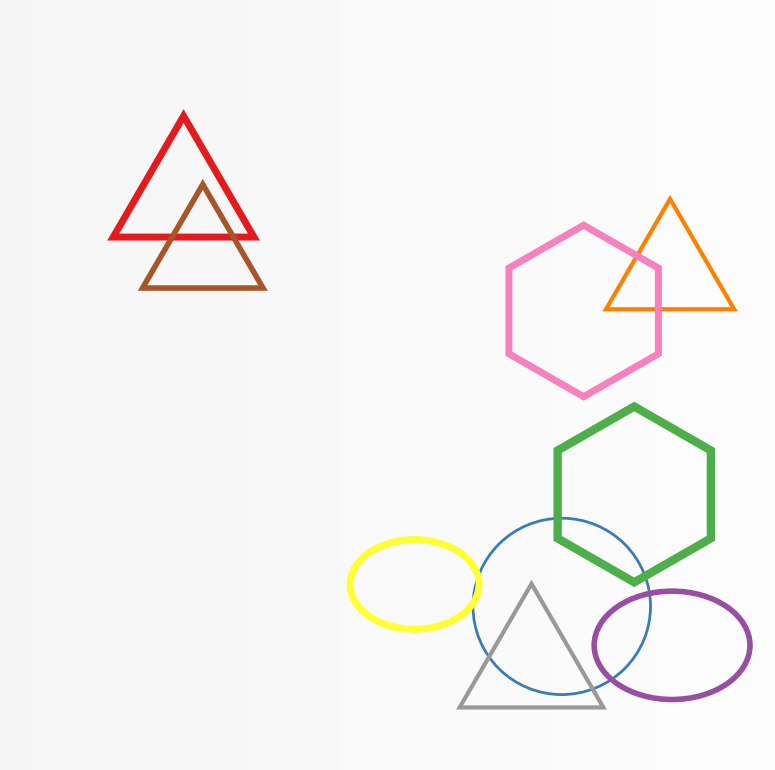[{"shape": "triangle", "thickness": 2.5, "radius": 0.52, "center": [0.237, 0.745]}, {"shape": "circle", "thickness": 1, "radius": 0.57, "center": [0.725, 0.212]}, {"shape": "hexagon", "thickness": 3, "radius": 0.57, "center": [0.818, 0.358]}, {"shape": "oval", "thickness": 2, "radius": 0.5, "center": [0.867, 0.162]}, {"shape": "triangle", "thickness": 1.5, "radius": 0.48, "center": [0.865, 0.646]}, {"shape": "oval", "thickness": 2.5, "radius": 0.42, "center": [0.535, 0.241]}, {"shape": "triangle", "thickness": 2, "radius": 0.45, "center": [0.262, 0.671]}, {"shape": "hexagon", "thickness": 2.5, "radius": 0.56, "center": [0.753, 0.596]}, {"shape": "triangle", "thickness": 1.5, "radius": 0.54, "center": [0.686, 0.135]}]